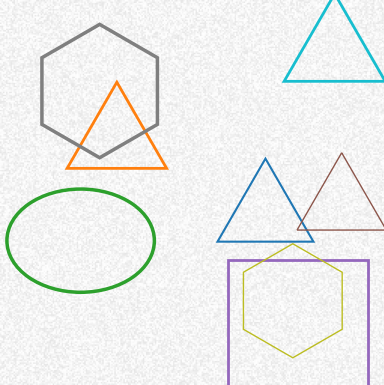[{"shape": "triangle", "thickness": 1.5, "radius": 0.72, "center": [0.69, 0.444]}, {"shape": "triangle", "thickness": 2, "radius": 0.75, "center": [0.304, 0.637]}, {"shape": "oval", "thickness": 2.5, "radius": 0.96, "center": [0.209, 0.375]}, {"shape": "square", "thickness": 2, "radius": 0.91, "center": [0.774, 0.143]}, {"shape": "triangle", "thickness": 1, "radius": 0.67, "center": [0.887, 0.469]}, {"shape": "hexagon", "thickness": 2.5, "radius": 0.87, "center": [0.259, 0.764]}, {"shape": "hexagon", "thickness": 1, "radius": 0.74, "center": [0.761, 0.219]}, {"shape": "triangle", "thickness": 2, "radius": 0.76, "center": [0.869, 0.865]}]